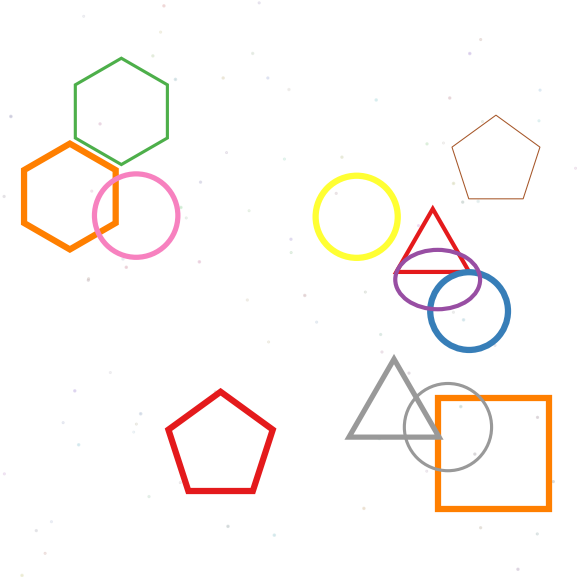[{"shape": "pentagon", "thickness": 3, "radius": 0.47, "center": [0.382, 0.226]}, {"shape": "triangle", "thickness": 2, "radius": 0.36, "center": [0.749, 0.565]}, {"shape": "circle", "thickness": 3, "radius": 0.34, "center": [0.812, 0.46]}, {"shape": "hexagon", "thickness": 1.5, "radius": 0.46, "center": [0.21, 0.806]}, {"shape": "oval", "thickness": 2, "radius": 0.37, "center": [0.758, 0.515]}, {"shape": "square", "thickness": 3, "radius": 0.48, "center": [0.854, 0.213]}, {"shape": "hexagon", "thickness": 3, "radius": 0.46, "center": [0.121, 0.659]}, {"shape": "circle", "thickness": 3, "radius": 0.36, "center": [0.618, 0.624]}, {"shape": "pentagon", "thickness": 0.5, "radius": 0.4, "center": [0.859, 0.72]}, {"shape": "circle", "thickness": 2.5, "radius": 0.36, "center": [0.236, 0.626]}, {"shape": "circle", "thickness": 1.5, "radius": 0.38, "center": [0.776, 0.26]}, {"shape": "triangle", "thickness": 2.5, "radius": 0.45, "center": [0.682, 0.287]}]